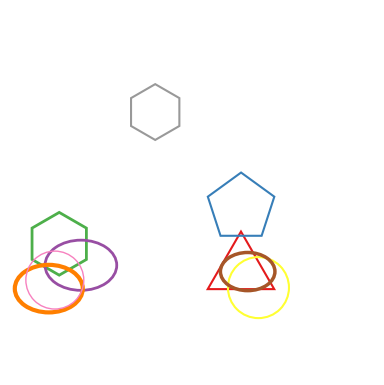[{"shape": "triangle", "thickness": 1.5, "radius": 0.5, "center": [0.626, 0.299]}, {"shape": "pentagon", "thickness": 1.5, "radius": 0.45, "center": [0.626, 0.461]}, {"shape": "hexagon", "thickness": 2, "radius": 0.41, "center": [0.154, 0.367]}, {"shape": "oval", "thickness": 2, "radius": 0.47, "center": [0.21, 0.311]}, {"shape": "oval", "thickness": 3, "radius": 0.44, "center": [0.127, 0.25]}, {"shape": "circle", "thickness": 1.5, "radius": 0.4, "center": [0.671, 0.253]}, {"shape": "oval", "thickness": 2.5, "radius": 0.35, "center": [0.643, 0.295]}, {"shape": "circle", "thickness": 1, "radius": 0.38, "center": [0.142, 0.273]}, {"shape": "hexagon", "thickness": 1.5, "radius": 0.36, "center": [0.403, 0.709]}]